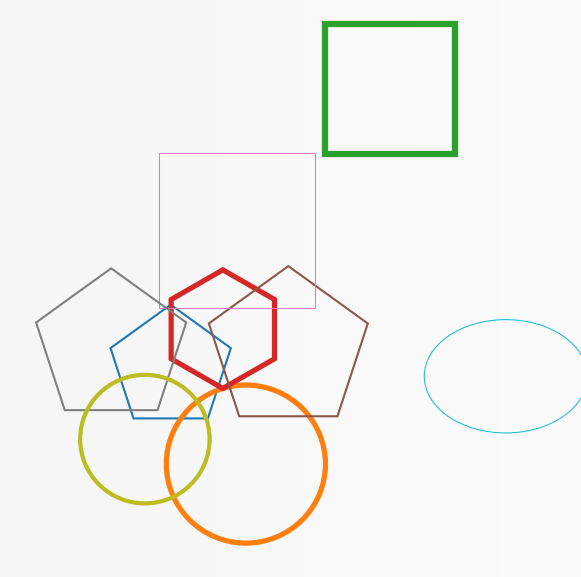[{"shape": "pentagon", "thickness": 1, "radius": 0.54, "center": [0.294, 0.363]}, {"shape": "circle", "thickness": 2.5, "radius": 0.68, "center": [0.423, 0.196]}, {"shape": "square", "thickness": 3, "radius": 0.56, "center": [0.671, 0.845]}, {"shape": "hexagon", "thickness": 2.5, "radius": 0.51, "center": [0.383, 0.429]}, {"shape": "pentagon", "thickness": 1, "radius": 0.72, "center": [0.496, 0.395]}, {"shape": "square", "thickness": 0.5, "radius": 0.67, "center": [0.408, 0.6]}, {"shape": "pentagon", "thickness": 1, "radius": 0.68, "center": [0.191, 0.399]}, {"shape": "circle", "thickness": 2, "radius": 0.56, "center": [0.249, 0.239]}, {"shape": "oval", "thickness": 0.5, "radius": 0.7, "center": [0.87, 0.348]}]